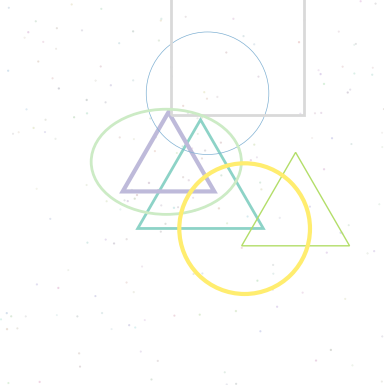[{"shape": "triangle", "thickness": 2, "radius": 0.94, "center": [0.521, 0.501]}, {"shape": "triangle", "thickness": 3, "radius": 0.69, "center": [0.438, 0.571]}, {"shape": "circle", "thickness": 0.5, "radius": 0.8, "center": [0.539, 0.758]}, {"shape": "triangle", "thickness": 1, "radius": 0.81, "center": [0.768, 0.442]}, {"shape": "square", "thickness": 2, "radius": 0.87, "center": [0.617, 0.875]}, {"shape": "oval", "thickness": 2, "radius": 0.98, "center": [0.432, 0.58]}, {"shape": "circle", "thickness": 3, "radius": 0.85, "center": [0.635, 0.406]}]